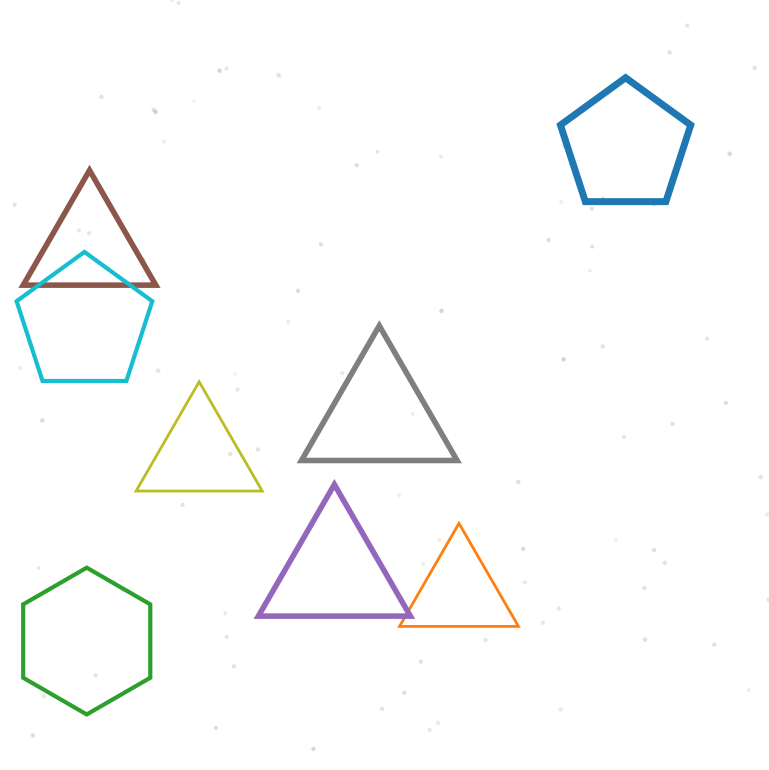[{"shape": "pentagon", "thickness": 2.5, "radius": 0.44, "center": [0.812, 0.81]}, {"shape": "triangle", "thickness": 1, "radius": 0.45, "center": [0.596, 0.231]}, {"shape": "hexagon", "thickness": 1.5, "radius": 0.48, "center": [0.113, 0.167]}, {"shape": "triangle", "thickness": 2, "radius": 0.57, "center": [0.434, 0.257]}, {"shape": "triangle", "thickness": 2, "radius": 0.5, "center": [0.116, 0.679]}, {"shape": "triangle", "thickness": 2, "radius": 0.58, "center": [0.493, 0.46]}, {"shape": "triangle", "thickness": 1, "radius": 0.47, "center": [0.259, 0.41]}, {"shape": "pentagon", "thickness": 1.5, "radius": 0.46, "center": [0.11, 0.58]}]